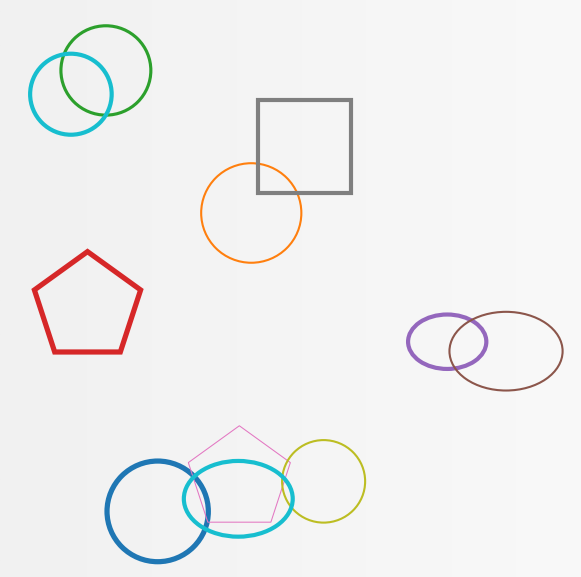[{"shape": "circle", "thickness": 2.5, "radius": 0.44, "center": [0.271, 0.114]}, {"shape": "circle", "thickness": 1, "radius": 0.43, "center": [0.432, 0.63]}, {"shape": "circle", "thickness": 1.5, "radius": 0.39, "center": [0.182, 0.877]}, {"shape": "pentagon", "thickness": 2.5, "radius": 0.48, "center": [0.151, 0.467]}, {"shape": "oval", "thickness": 2, "radius": 0.34, "center": [0.769, 0.407]}, {"shape": "oval", "thickness": 1, "radius": 0.49, "center": [0.871, 0.391]}, {"shape": "pentagon", "thickness": 0.5, "radius": 0.46, "center": [0.412, 0.17]}, {"shape": "square", "thickness": 2, "radius": 0.4, "center": [0.524, 0.745]}, {"shape": "circle", "thickness": 1, "radius": 0.36, "center": [0.557, 0.166]}, {"shape": "oval", "thickness": 2, "radius": 0.47, "center": [0.41, 0.135]}, {"shape": "circle", "thickness": 2, "radius": 0.35, "center": [0.122, 0.836]}]